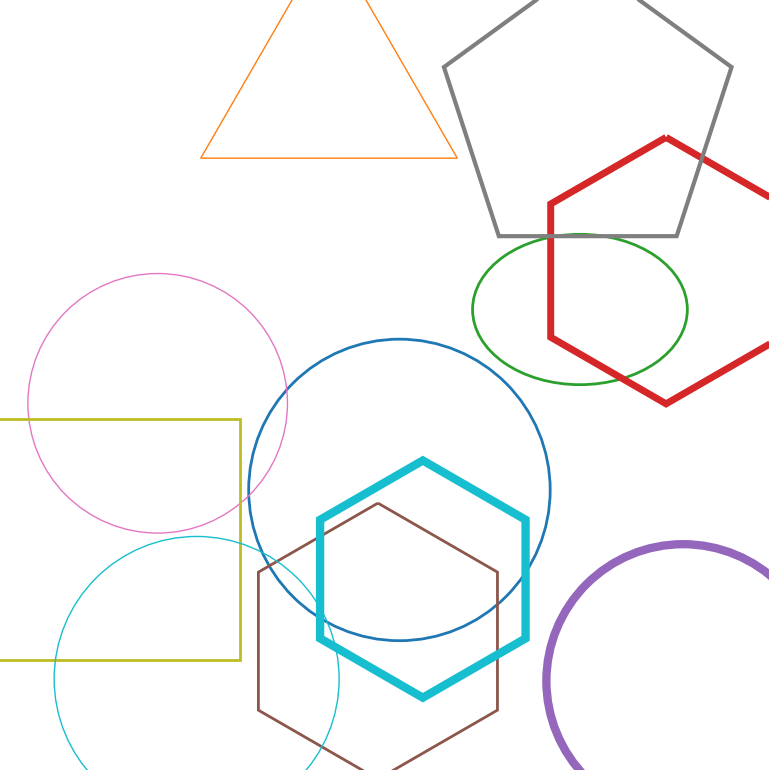[{"shape": "circle", "thickness": 1, "radius": 0.98, "center": [0.519, 0.364]}, {"shape": "triangle", "thickness": 0.5, "radius": 0.96, "center": [0.427, 0.891]}, {"shape": "oval", "thickness": 1, "radius": 0.7, "center": [0.753, 0.598]}, {"shape": "hexagon", "thickness": 2.5, "radius": 0.87, "center": [0.865, 0.649]}, {"shape": "circle", "thickness": 3, "radius": 0.89, "center": [0.887, 0.116]}, {"shape": "hexagon", "thickness": 1, "radius": 0.9, "center": [0.491, 0.167]}, {"shape": "circle", "thickness": 0.5, "radius": 0.84, "center": [0.205, 0.476]}, {"shape": "pentagon", "thickness": 1.5, "radius": 0.98, "center": [0.763, 0.852]}, {"shape": "square", "thickness": 1, "radius": 0.78, "center": [0.154, 0.3]}, {"shape": "hexagon", "thickness": 3, "radius": 0.77, "center": [0.549, 0.248]}, {"shape": "circle", "thickness": 0.5, "radius": 0.93, "center": [0.255, 0.118]}]